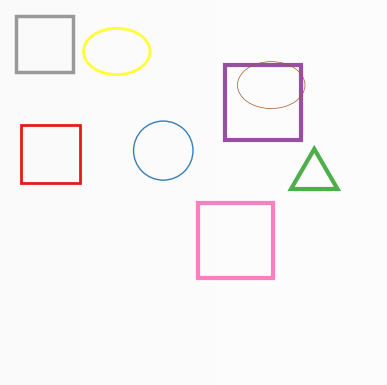[{"shape": "square", "thickness": 2, "radius": 0.38, "center": [0.13, 0.599]}, {"shape": "circle", "thickness": 1, "radius": 0.38, "center": [0.421, 0.609]}, {"shape": "triangle", "thickness": 3, "radius": 0.35, "center": [0.811, 0.544]}, {"shape": "square", "thickness": 3, "radius": 0.49, "center": [0.68, 0.734]}, {"shape": "oval", "thickness": 2, "radius": 0.43, "center": [0.301, 0.866]}, {"shape": "oval", "thickness": 0.5, "radius": 0.44, "center": [0.7, 0.779]}, {"shape": "square", "thickness": 3, "radius": 0.48, "center": [0.609, 0.376]}, {"shape": "square", "thickness": 2.5, "radius": 0.37, "center": [0.115, 0.885]}]